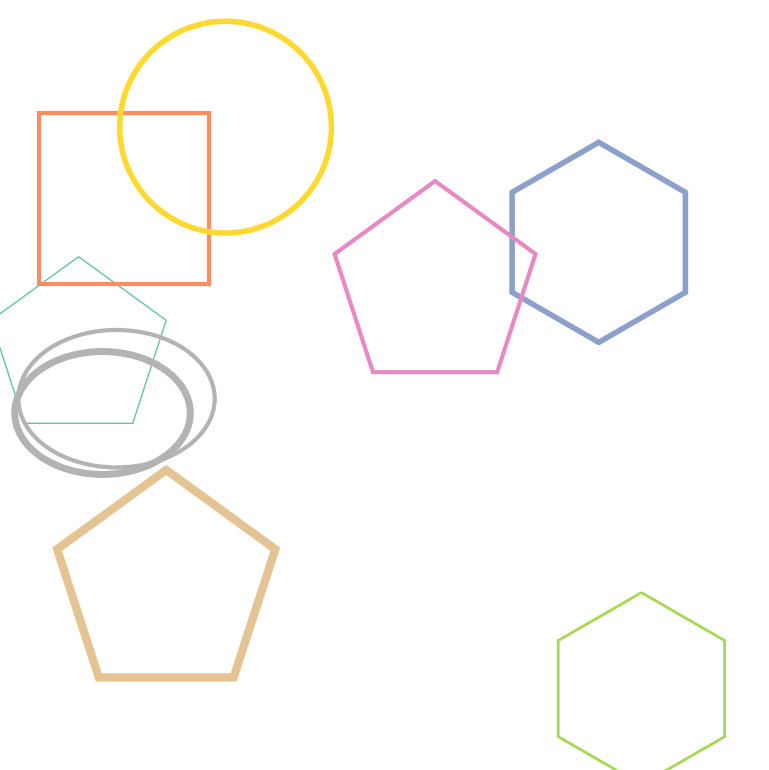[{"shape": "pentagon", "thickness": 0.5, "radius": 0.6, "center": [0.102, 0.547]}, {"shape": "square", "thickness": 1.5, "radius": 0.55, "center": [0.161, 0.742]}, {"shape": "hexagon", "thickness": 2, "radius": 0.65, "center": [0.778, 0.685]}, {"shape": "pentagon", "thickness": 1.5, "radius": 0.69, "center": [0.565, 0.628]}, {"shape": "hexagon", "thickness": 1, "radius": 0.62, "center": [0.833, 0.106]}, {"shape": "circle", "thickness": 2, "radius": 0.69, "center": [0.293, 0.835]}, {"shape": "pentagon", "thickness": 3, "radius": 0.74, "center": [0.216, 0.241]}, {"shape": "oval", "thickness": 1.5, "radius": 0.64, "center": [0.151, 0.482]}, {"shape": "oval", "thickness": 2.5, "radius": 0.57, "center": [0.133, 0.464]}]